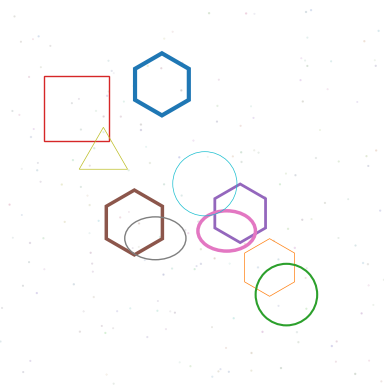[{"shape": "hexagon", "thickness": 3, "radius": 0.4, "center": [0.421, 0.781]}, {"shape": "hexagon", "thickness": 0.5, "radius": 0.37, "center": [0.7, 0.305]}, {"shape": "circle", "thickness": 1.5, "radius": 0.4, "center": [0.744, 0.235]}, {"shape": "square", "thickness": 1, "radius": 0.42, "center": [0.198, 0.718]}, {"shape": "hexagon", "thickness": 2, "radius": 0.38, "center": [0.624, 0.446]}, {"shape": "hexagon", "thickness": 2.5, "radius": 0.42, "center": [0.349, 0.422]}, {"shape": "oval", "thickness": 2.5, "radius": 0.37, "center": [0.589, 0.4]}, {"shape": "oval", "thickness": 1, "radius": 0.4, "center": [0.404, 0.381]}, {"shape": "triangle", "thickness": 0.5, "radius": 0.36, "center": [0.269, 0.597]}, {"shape": "circle", "thickness": 0.5, "radius": 0.42, "center": [0.532, 0.523]}]